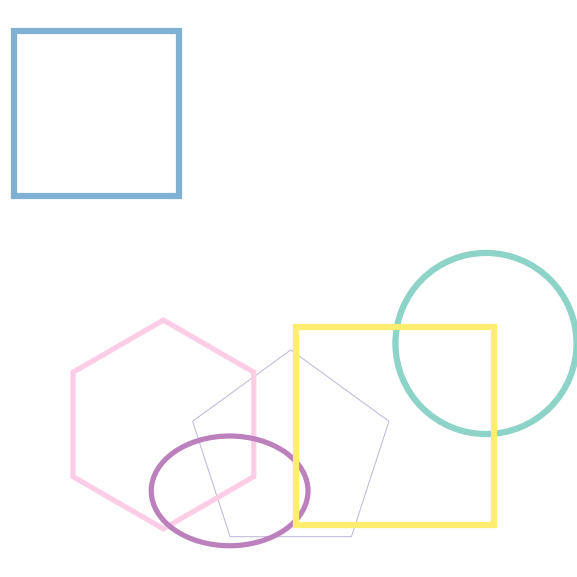[{"shape": "circle", "thickness": 3, "radius": 0.78, "center": [0.842, 0.404]}, {"shape": "pentagon", "thickness": 0.5, "radius": 0.89, "center": [0.503, 0.214]}, {"shape": "square", "thickness": 3, "radius": 0.71, "center": [0.167, 0.803]}, {"shape": "hexagon", "thickness": 2.5, "radius": 0.9, "center": [0.283, 0.264]}, {"shape": "oval", "thickness": 2.5, "radius": 0.68, "center": [0.398, 0.149]}, {"shape": "square", "thickness": 3, "radius": 0.86, "center": [0.684, 0.262]}]